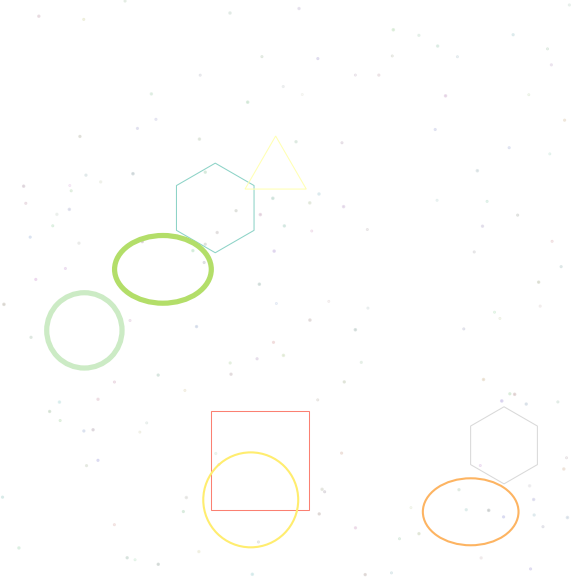[{"shape": "hexagon", "thickness": 0.5, "radius": 0.39, "center": [0.373, 0.639]}, {"shape": "triangle", "thickness": 0.5, "radius": 0.31, "center": [0.477, 0.702]}, {"shape": "square", "thickness": 0.5, "radius": 0.43, "center": [0.45, 0.202]}, {"shape": "oval", "thickness": 1, "radius": 0.41, "center": [0.815, 0.113]}, {"shape": "oval", "thickness": 2.5, "radius": 0.42, "center": [0.282, 0.533]}, {"shape": "hexagon", "thickness": 0.5, "radius": 0.33, "center": [0.873, 0.228]}, {"shape": "circle", "thickness": 2.5, "radius": 0.33, "center": [0.146, 0.427]}, {"shape": "circle", "thickness": 1, "radius": 0.41, "center": [0.434, 0.134]}]